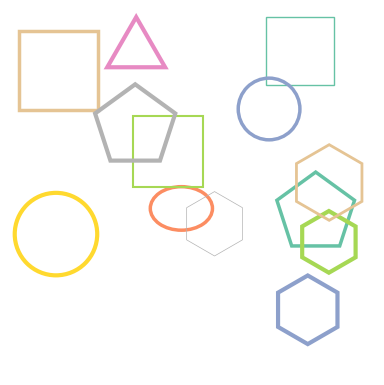[{"shape": "square", "thickness": 1, "radius": 0.44, "center": [0.779, 0.867]}, {"shape": "pentagon", "thickness": 2.5, "radius": 0.53, "center": [0.82, 0.447]}, {"shape": "oval", "thickness": 2.5, "radius": 0.4, "center": [0.471, 0.459]}, {"shape": "hexagon", "thickness": 3, "radius": 0.45, "center": [0.799, 0.195]}, {"shape": "circle", "thickness": 2.5, "radius": 0.4, "center": [0.699, 0.717]}, {"shape": "triangle", "thickness": 3, "radius": 0.43, "center": [0.354, 0.869]}, {"shape": "hexagon", "thickness": 3, "radius": 0.4, "center": [0.854, 0.372]}, {"shape": "square", "thickness": 1.5, "radius": 0.46, "center": [0.436, 0.607]}, {"shape": "circle", "thickness": 3, "radius": 0.54, "center": [0.145, 0.392]}, {"shape": "square", "thickness": 2.5, "radius": 0.52, "center": [0.152, 0.817]}, {"shape": "hexagon", "thickness": 2, "radius": 0.49, "center": [0.855, 0.526]}, {"shape": "pentagon", "thickness": 3, "radius": 0.55, "center": [0.351, 0.671]}, {"shape": "hexagon", "thickness": 0.5, "radius": 0.42, "center": [0.557, 0.419]}]